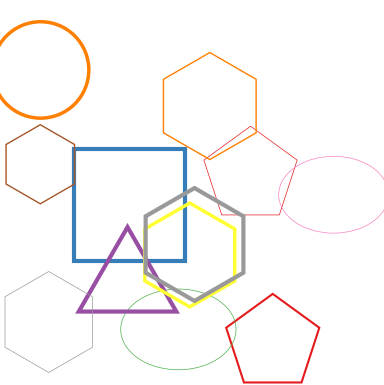[{"shape": "pentagon", "thickness": 1.5, "radius": 0.64, "center": [0.708, 0.109]}, {"shape": "pentagon", "thickness": 0.5, "radius": 0.64, "center": [0.651, 0.545]}, {"shape": "square", "thickness": 3, "radius": 0.73, "center": [0.336, 0.468]}, {"shape": "oval", "thickness": 0.5, "radius": 0.75, "center": [0.463, 0.144]}, {"shape": "triangle", "thickness": 3, "radius": 0.73, "center": [0.331, 0.264]}, {"shape": "circle", "thickness": 2.5, "radius": 0.63, "center": [0.106, 0.818]}, {"shape": "hexagon", "thickness": 1, "radius": 0.69, "center": [0.545, 0.725]}, {"shape": "hexagon", "thickness": 2.5, "radius": 0.67, "center": [0.493, 0.338]}, {"shape": "hexagon", "thickness": 1, "radius": 0.51, "center": [0.105, 0.573]}, {"shape": "oval", "thickness": 0.5, "radius": 0.71, "center": [0.866, 0.494]}, {"shape": "hexagon", "thickness": 3, "radius": 0.73, "center": [0.505, 0.365]}, {"shape": "hexagon", "thickness": 0.5, "radius": 0.66, "center": [0.127, 0.164]}]